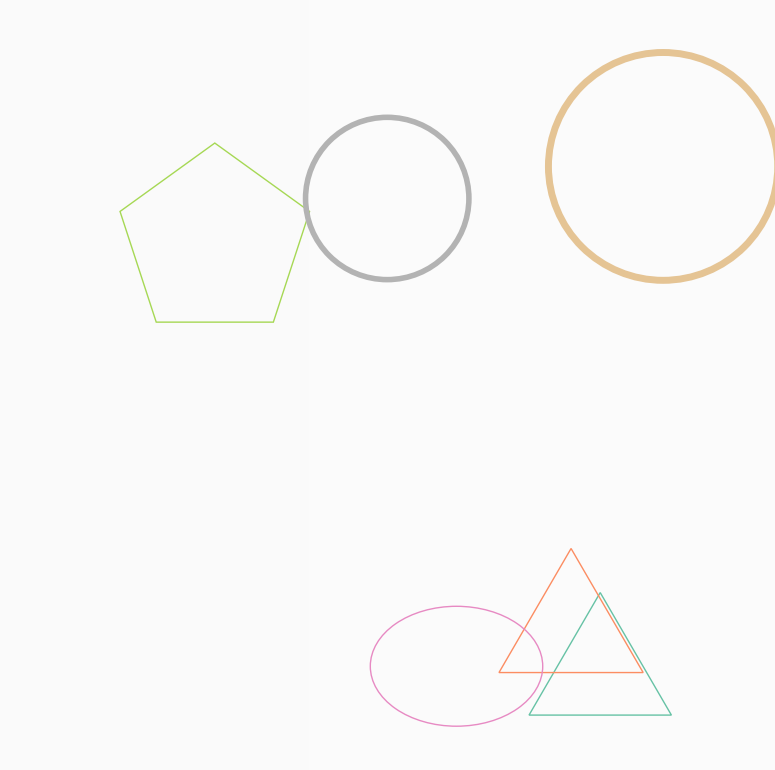[{"shape": "triangle", "thickness": 0.5, "radius": 0.53, "center": [0.774, 0.124]}, {"shape": "triangle", "thickness": 0.5, "radius": 0.54, "center": [0.737, 0.18]}, {"shape": "oval", "thickness": 0.5, "radius": 0.56, "center": [0.589, 0.135]}, {"shape": "pentagon", "thickness": 0.5, "radius": 0.64, "center": [0.277, 0.686]}, {"shape": "circle", "thickness": 2.5, "radius": 0.74, "center": [0.856, 0.784]}, {"shape": "circle", "thickness": 2, "radius": 0.53, "center": [0.5, 0.742]}]